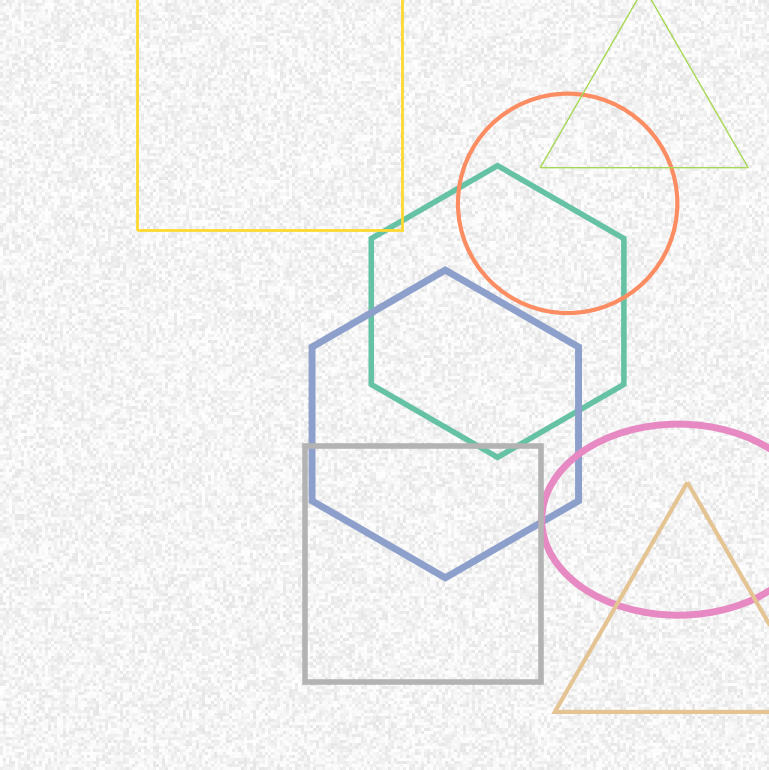[{"shape": "hexagon", "thickness": 2, "radius": 0.95, "center": [0.646, 0.595]}, {"shape": "circle", "thickness": 1.5, "radius": 0.71, "center": [0.737, 0.736]}, {"shape": "hexagon", "thickness": 2.5, "radius": 1.0, "center": [0.578, 0.449]}, {"shape": "oval", "thickness": 2.5, "radius": 0.89, "center": [0.881, 0.325]}, {"shape": "triangle", "thickness": 0.5, "radius": 0.78, "center": [0.837, 0.86]}, {"shape": "square", "thickness": 1, "radius": 0.86, "center": [0.35, 0.873]}, {"shape": "triangle", "thickness": 1.5, "radius": 0.99, "center": [0.893, 0.175]}, {"shape": "square", "thickness": 2, "radius": 0.77, "center": [0.55, 0.268]}]